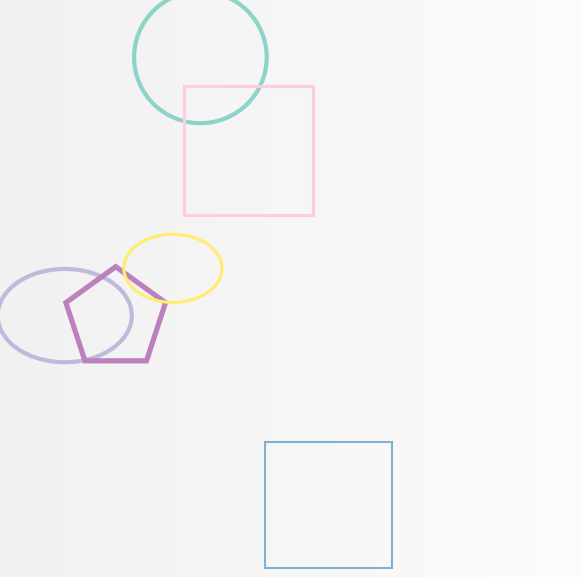[{"shape": "circle", "thickness": 2, "radius": 0.57, "center": [0.345, 0.9]}, {"shape": "oval", "thickness": 2, "radius": 0.58, "center": [0.111, 0.453]}, {"shape": "square", "thickness": 1, "radius": 0.55, "center": [0.565, 0.125]}, {"shape": "square", "thickness": 1.5, "radius": 0.56, "center": [0.427, 0.739]}, {"shape": "pentagon", "thickness": 2.5, "radius": 0.45, "center": [0.199, 0.447]}, {"shape": "oval", "thickness": 1.5, "radius": 0.42, "center": [0.298, 0.534]}]